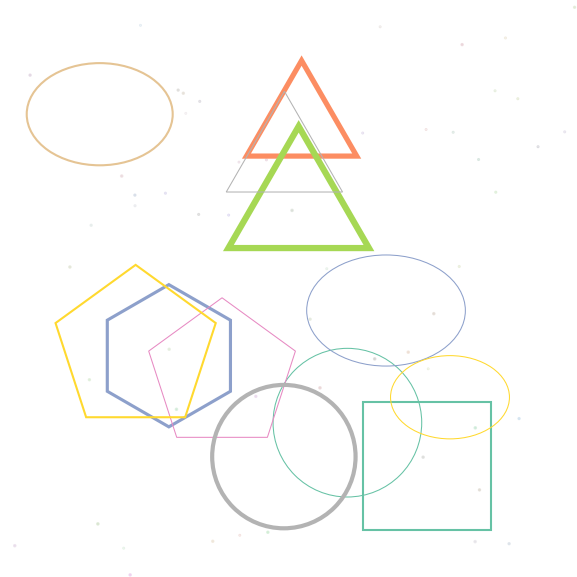[{"shape": "circle", "thickness": 0.5, "radius": 0.64, "center": [0.602, 0.267]}, {"shape": "square", "thickness": 1, "radius": 0.55, "center": [0.739, 0.192]}, {"shape": "triangle", "thickness": 2.5, "radius": 0.55, "center": [0.522, 0.784]}, {"shape": "hexagon", "thickness": 1.5, "radius": 0.62, "center": [0.292, 0.383]}, {"shape": "oval", "thickness": 0.5, "radius": 0.69, "center": [0.668, 0.461]}, {"shape": "pentagon", "thickness": 0.5, "radius": 0.67, "center": [0.385, 0.35]}, {"shape": "triangle", "thickness": 3, "radius": 0.7, "center": [0.517, 0.64]}, {"shape": "oval", "thickness": 0.5, "radius": 0.51, "center": [0.779, 0.311]}, {"shape": "pentagon", "thickness": 1, "radius": 0.73, "center": [0.235, 0.395]}, {"shape": "oval", "thickness": 1, "radius": 0.63, "center": [0.173, 0.801]}, {"shape": "circle", "thickness": 2, "radius": 0.62, "center": [0.492, 0.208]}, {"shape": "triangle", "thickness": 0.5, "radius": 0.58, "center": [0.492, 0.725]}]